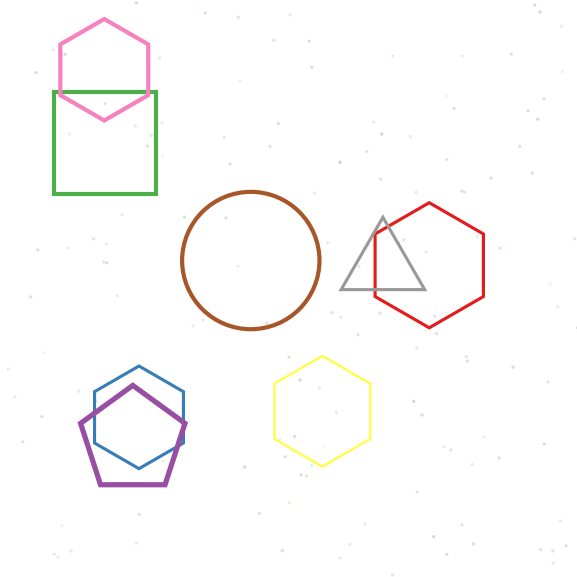[{"shape": "hexagon", "thickness": 1.5, "radius": 0.54, "center": [0.743, 0.54]}, {"shape": "hexagon", "thickness": 1.5, "radius": 0.44, "center": [0.241, 0.276]}, {"shape": "square", "thickness": 2, "radius": 0.44, "center": [0.181, 0.752]}, {"shape": "pentagon", "thickness": 2.5, "radius": 0.48, "center": [0.23, 0.237]}, {"shape": "hexagon", "thickness": 1, "radius": 0.48, "center": [0.558, 0.287]}, {"shape": "circle", "thickness": 2, "radius": 0.59, "center": [0.434, 0.548]}, {"shape": "hexagon", "thickness": 2, "radius": 0.44, "center": [0.181, 0.878]}, {"shape": "triangle", "thickness": 1.5, "radius": 0.42, "center": [0.663, 0.539]}]